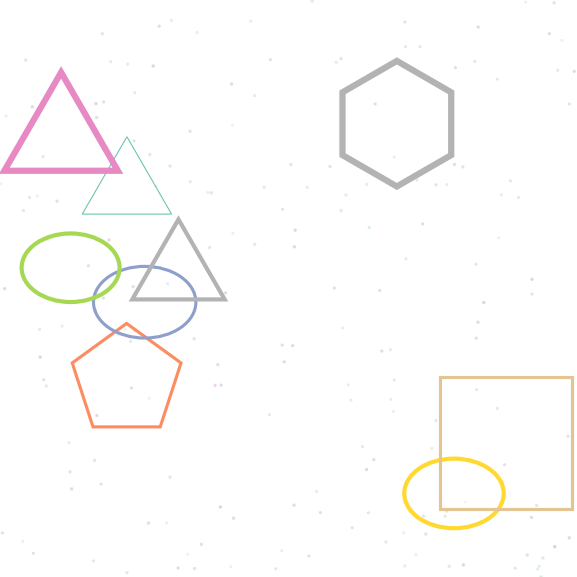[{"shape": "triangle", "thickness": 0.5, "radius": 0.45, "center": [0.22, 0.673]}, {"shape": "pentagon", "thickness": 1.5, "radius": 0.5, "center": [0.219, 0.34]}, {"shape": "oval", "thickness": 1.5, "radius": 0.44, "center": [0.251, 0.476]}, {"shape": "triangle", "thickness": 3, "radius": 0.57, "center": [0.106, 0.76]}, {"shape": "oval", "thickness": 2, "radius": 0.42, "center": [0.122, 0.536]}, {"shape": "oval", "thickness": 2, "radius": 0.43, "center": [0.786, 0.145]}, {"shape": "square", "thickness": 1.5, "radius": 0.57, "center": [0.877, 0.232]}, {"shape": "triangle", "thickness": 2, "radius": 0.46, "center": [0.309, 0.527]}, {"shape": "hexagon", "thickness": 3, "radius": 0.54, "center": [0.687, 0.785]}]